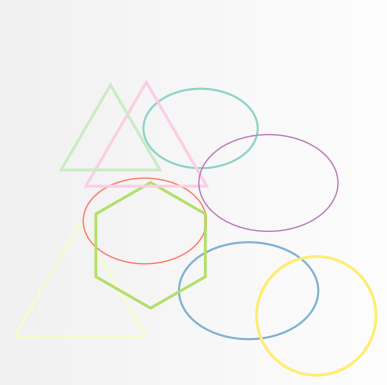[{"shape": "oval", "thickness": 1.5, "radius": 0.74, "center": [0.518, 0.666]}, {"shape": "triangle", "thickness": 1, "radius": 0.97, "center": [0.207, 0.224]}, {"shape": "oval", "thickness": 1, "radius": 0.79, "center": [0.374, 0.426]}, {"shape": "oval", "thickness": 1.5, "radius": 0.9, "center": [0.642, 0.245]}, {"shape": "hexagon", "thickness": 2, "radius": 0.82, "center": [0.389, 0.363]}, {"shape": "triangle", "thickness": 2, "radius": 0.9, "center": [0.378, 0.607]}, {"shape": "oval", "thickness": 1, "radius": 0.9, "center": [0.693, 0.525]}, {"shape": "triangle", "thickness": 2, "radius": 0.74, "center": [0.285, 0.632]}, {"shape": "circle", "thickness": 2, "radius": 0.77, "center": [0.816, 0.18]}]